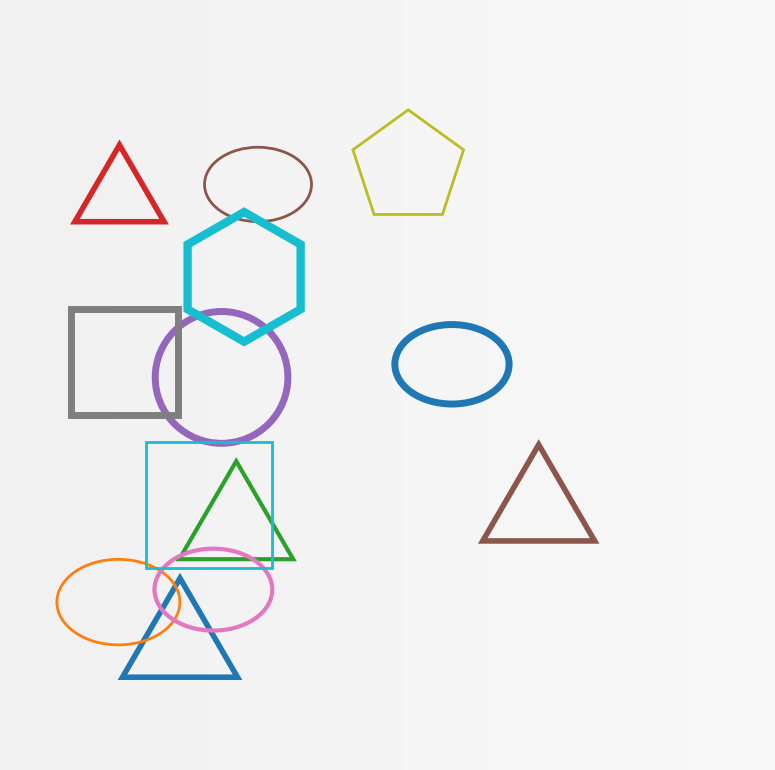[{"shape": "oval", "thickness": 2.5, "radius": 0.37, "center": [0.583, 0.527]}, {"shape": "triangle", "thickness": 2, "radius": 0.43, "center": [0.232, 0.163]}, {"shape": "oval", "thickness": 1, "radius": 0.4, "center": [0.153, 0.218]}, {"shape": "triangle", "thickness": 1.5, "radius": 0.42, "center": [0.305, 0.316]}, {"shape": "triangle", "thickness": 2, "radius": 0.33, "center": [0.154, 0.745]}, {"shape": "circle", "thickness": 2.5, "radius": 0.43, "center": [0.286, 0.51]}, {"shape": "oval", "thickness": 1, "radius": 0.35, "center": [0.333, 0.76]}, {"shape": "triangle", "thickness": 2, "radius": 0.42, "center": [0.695, 0.339]}, {"shape": "oval", "thickness": 1.5, "radius": 0.38, "center": [0.275, 0.234]}, {"shape": "square", "thickness": 2.5, "radius": 0.35, "center": [0.161, 0.53]}, {"shape": "pentagon", "thickness": 1, "radius": 0.38, "center": [0.527, 0.782]}, {"shape": "square", "thickness": 1, "radius": 0.41, "center": [0.269, 0.344]}, {"shape": "hexagon", "thickness": 3, "radius": 0.42, "center": [0.315, 0.64]}]